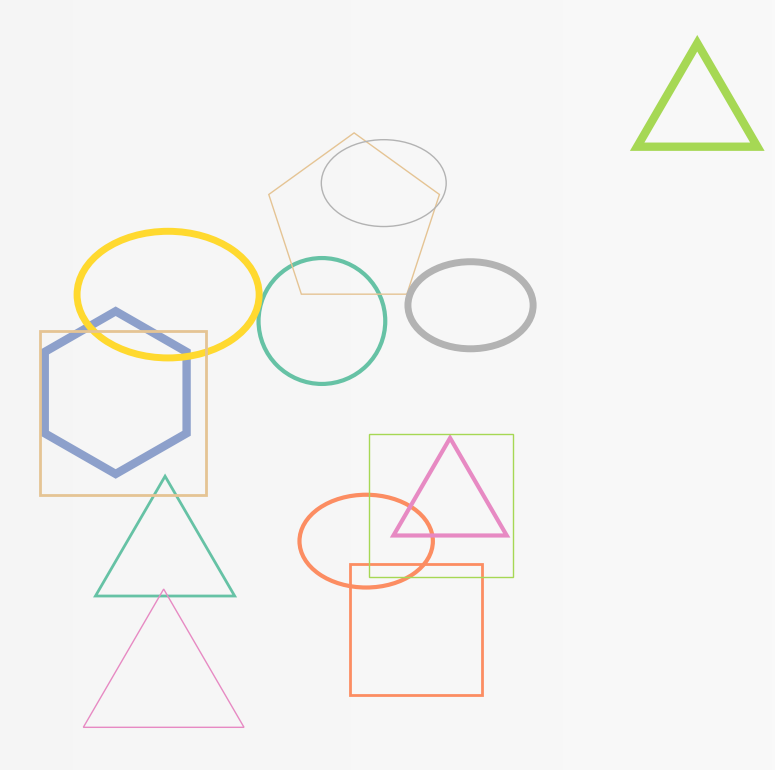[{"shape": "circle", "thickness": 1.5, "radius": 0.41, "center": [0.415, 0.583]}, {"shape": "triangle", "thickness": 1, "radius": 0.52, "center": [0.213, 0.278]}, {"shape": "square", "thickness": 1, "radius": 0.43, "center": [0.537, 0.182]}, {"shape": "oval", "thickness": 1.5, "radius": 0.43, "center": [0.472, 0.297]}, {"shape": "hexagon", "thickness": 3, "radius": 0.53, "center": [0.149, 0.49]}, {"shape": "triangle", "thickness": 1.5, "radius": 0.42, "center": [0.581, 0.347]}, {"shape": "triangle", "thickness": 0.5, "radius": 0.6, "center": [0.211, 0.115]}, {"shape": "triangle", "thickness": 3, "radius": 0.45, "center": [0.9, 0.854]}, {"shape": "square", "thickness": 0.5, "radius": 0.47, "center": [0.569, 0.344]}, {"shape": "oval", "thickness": 2.5, "radius": 0.59, "center": [0.217, 0.617]}, {"shape": "square", "thickness": 1, "radius": 0.54, "center": [0.158, 0.464]}, {"shape": "pentagon", "thickness": 0.5, "radius": 0.58, "center": [0.457, 0.712]}, {"shape": "oval", "thickness": 2.5, "radius": 0.4, "center": [0.607, 0.604]}, {"shape": "oval", "thickness": 0.5, "radius": 0.4, "center": [0.495, 0.762]}]